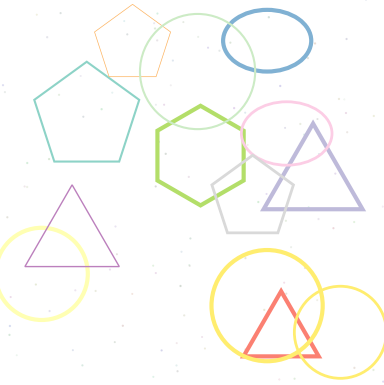[{"shape": "pentagon", "thickness": 1.5, "radius": 0.72, "center": [0.225, 0.696]}, {"shape": "circle", "thickness": 3, "radius": 0.6, "center": [0.108, 0.289]}, {"shape": "triangle", "thickness": 3, "radius": 0.74, "center": [0.813, 0.531]}, {"shape": "triangle", "thickness": 3, "radius": 0.56, "center": [0.73, 0.131]}, {"shape": "oval", "thickness": 3, "radius": 0.57, "center": [0.694, 0.894]}, {"shape": "pentagon", "thickness": 0.5, "radius": 0.52, "center": [0.344, 0.885]}, {"shape": "hexagon", "thickness": 3, "radius": 0.65, "center": [0.521, 0.596]}, {"shape": "oval", "thickness": 2, "radius": 0.59, "center": [0.745, 0.653]}, {"shape": "pentagon", "thickness": 2, "radius": 0.56, "center": [0.656, 0.485]}, {"shape": "triangle", "thickness": 1, "radius": 0.71, "center": [0.187, 0.378]}, {"shape": "circle", "thickness": 1.5, "radius": 0.75, "center": [0.513, 0.814]}, {"shape": "circle", "thickness": 2, "radius": 0.6, "center": [0.884, 0.137]}, {"shape": "circle", "thickness": 3, "radius": 0.72, "center": [0.694, 0.206]}]